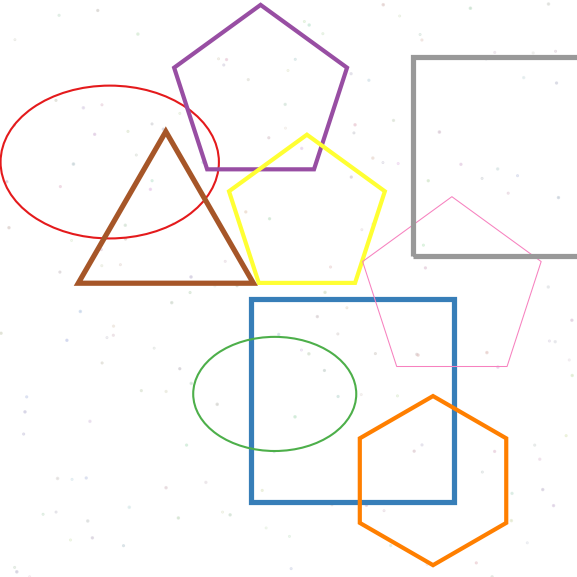[{"shape": "oval", "thickness": 1, "radius": 0.95, "center": [0.19, 0.719]}, {"shape": "square", "thickness": 2.5, "radius": 0.88, "center": [0.611, 0.305]}, {"shape": "oval", "thickness": 1, "radius": 0.71, "center": [0.476, 0.317]}, {"shape": "pentagon", "thickness": 2, "radius": 0.79, "center": [0.451, 0.833]}, {"shape": "hexagon", "thickness": 2, "radius": 0.73, "center": [0.75, 0.167]}, {"shape": "pentagon", "thickness": 2, "radius": 0.71, "center": [0.531, 0.624]}, {"shape": "triangle", "thickness": 2.5, "radius": 0.88, "center": [0.287, 0.596]}, {"shape": "pentagon", "thickness": 0.5, "radius": 0.81, "center": [0.782, 0.496]}, {"shape": "square", "thickness": 2.5, "radius": 0.86, "center": [0.886, 0.728]}]